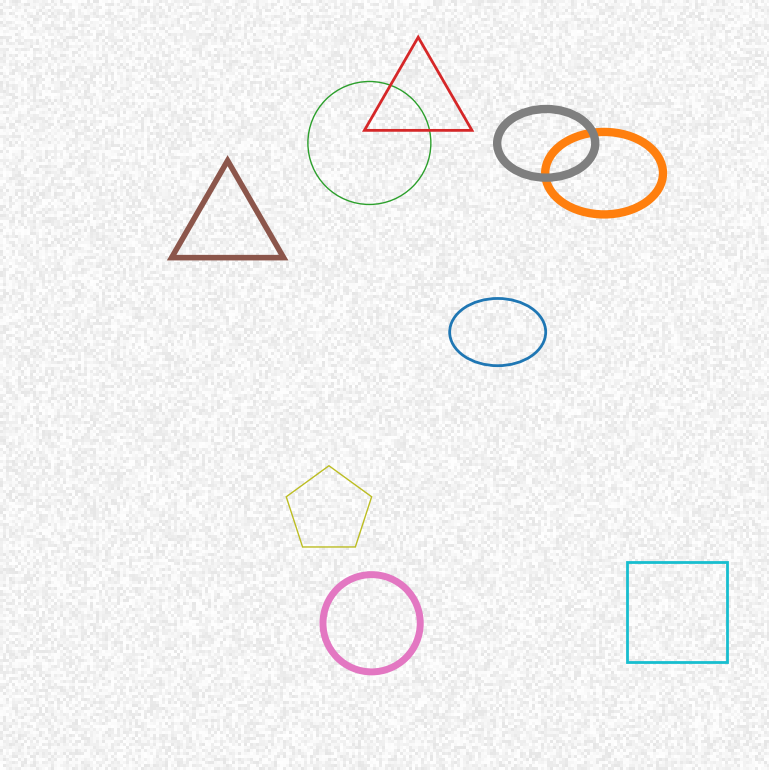[{"shape": "oval", "thickness": 1, "radius": 0.31, "center": [0.646, 0.569]}, {"shape": "oval", "thickness": 3, "radius": 0.38, "center": [0.785, 0.775]}, {"shape": "circle", "thickness": 0.5, "radius": 0.4, "center": [0.48, 0.814]}, {"shape": "triangle", "thickness": 1, "radius": 0.4, "center": [0.543, 0.871]}, {"shape": "triangle", "thickness": 2, "radius": 0.42, "center": [0.296, 0.707]}, {"shape": "circle", "thickness": 2.5, "radius": 0.32, "center": [0.483, 0.191]}, {"shape": "oval", "thickness": 3, "radius": 0.32, "center": [0.709, 0.814]}, {"shape": "pentagon", "thickness": 0.5, "radius": 0.29, "center": [0.427, 0.337]}, {"shape": "square", "thickness": 1, "radius": 0.32, "center": [0.879, 0.205]}]